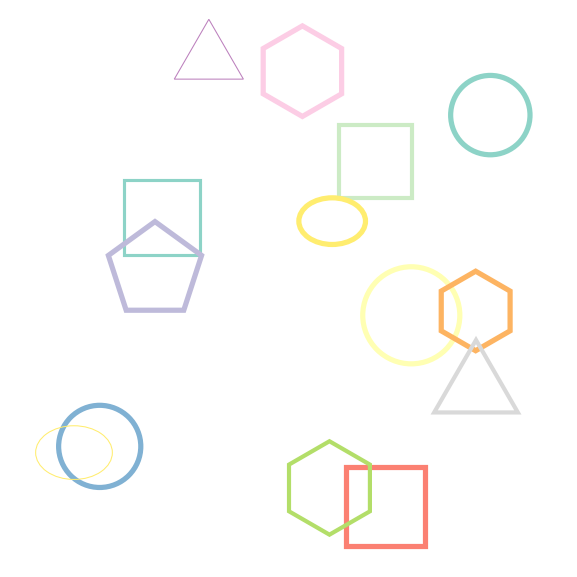[{"shape": "circle", "thickness": 2.5, "radius": 0.34, "center": [0.849, 0.8]}, {"shape": "square", "thickness": 1.5, "radius": 0.33, "center": [0.28, 0.623]}, {"shape": "circle", "thickness": 2.5, "radius": 0.42, "center": [0.712, 0.453]}, {"shape": "pentagon", "thickness": 2.5, "radius": 0.42, "center": [0.268, 0.531]}, {"shape": "square", "thickness": 2.5, "radius": 0.34, "center": [0.667, 0.122]}, {"shape": "circle", "thickness": 2.5, "radius": 0.36, "center": [0.173, 0.226]}, {"shape": "hexagon", "thickness": 2.5, "radius": 0.34, "center": [0.824, 0.461]}, {"shape": "hexagon", "thickness": 2, "radius": 0.4, "center": [0.57, 0.154]}, {"shape": "hexagon", "thickness": 2.5, "radius": 0.39, "center": [0.524, 0.876]}, {"shape": "triangle", "thickness": 2, "radius": 0.42, "center": [0.824, 0.327]}, {"shape": "triangle", "thickness": 0.5, "radius": 0.35, "center": [0.362, 0.897]}, {"shape": "square", "thickness": 2, "radius": 0.32, "center": [0.65, 0.719]}, {"shape": "oval", "thickness": 2.5, "radius": 0.29, "center": [0.575, 0.616]}, {"shape": "oval", "thickness": 0.5, "radius": 0.33, "center": [0.128, 0.215]}]